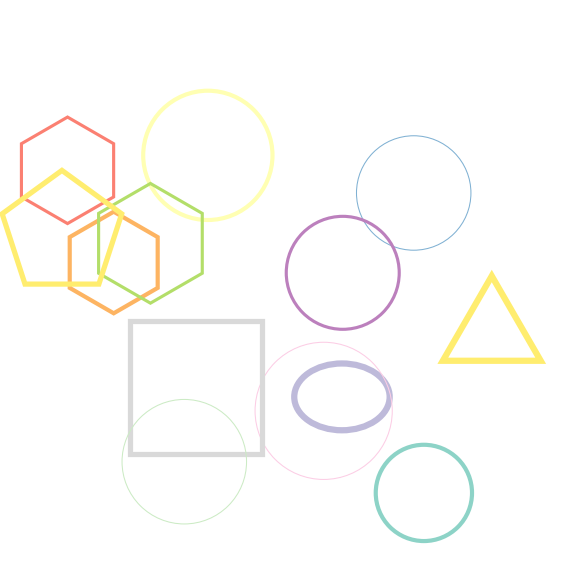[{"shape": "circle", "thickness": 2, "radius": 0.42, "center": [0.734, 0.146]}, {"shape": "circle", "thickness": 2, "radius": 0.56, "center": [0.36, 0.73]}, {"shape": "oval", "thickness": 3, "radius": 0.41, "center": [0.592, 0.312]}, {"shape": "hexagon", "thickness": 1.5, "radius": 0.46, "center": [0.117, 0.704]}, {"shape": "circle", "thickness": 0.5, "radius": 0.5, "center": [0.716, 0.665]}, {"shape": "hexagon", "thickness": 2, "radius": 0.44, "center": [0.197, 0.545]}, {"shape": "hexagon", "thickness": 1.5, "radius": 0.52, "center": [0.26, 0.578]}, {"shape": "circle", "thickness": 0.5, "radius": 0.59, "center": [0.56, 0.288]}, {"shape": "square", "thickness": 2.5, "radius": 0.57, "center": [0.339, 0.328]}, {"shape": "circle", "thickness": 1.5, "radius": 0.49, "center": [0.593, 0.527]}, {"shape": "circle", "thickness": 0.5, "radius": 0.54, "center": [0.319, 0.2]}, {"shape": "triangle", "thickness": 3, "radius": 0.49, "center": [0.852, 0.423]}, {"shape": "pentagon", "thickness": 2.5, "radius": 0.54, "center": [0.107, 0.595]}]